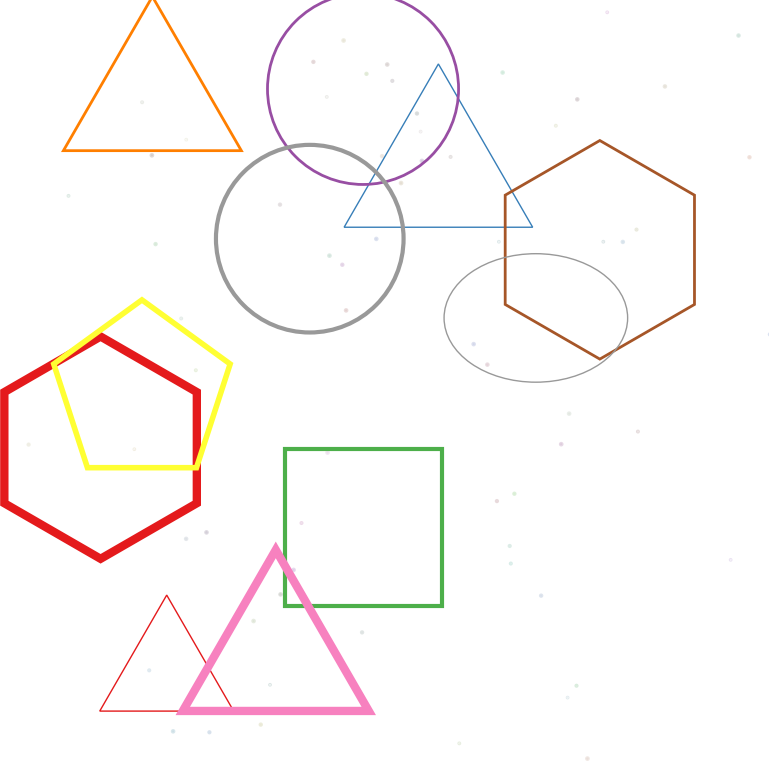[{"shape": "hexagon", "thickness": 3, "radius": 0.72, "center": [0.131, 0.419]}, {"shape": "triangle", "thickness": 0.5, "radius": 0.5, "center": [0.217, 0.127]}, {"shape": "triangle", "thickness": 0.5, "radius": 0.71, "center": [0.569, 0.776]}, {"shape": "square", "thickness": 1.5, "radius": 0.51, "center": [0.472, 0.315]}, {"shape": "circle", "thickness": 1, "radius": 0.62, "center": [0.471, 0.885]}, {"shape": "triangle", "thickness": 1, "radius": 0.67, "center": [0.198, 0.871]}, {"shape": "pentagon", "thickness": 2, "radius": 0.6, "center": [0.184, 0.49]}, {"shape": "hexagon", "thickness": 1, "radius": 0.71, "center": [0.779, 0.676]}, {"shape": "triangle", "thickness": 3, "radius": 0.7, "center": [0.358, 0.146]}, {"shape": "oval", "thickness": 0.5, "radius": 0.6, "center": [0.696, 0.587]}, {"shape": "circle", "thickness": 1.5, "radius": 0.61, "center": [0.402, 0.69]}]